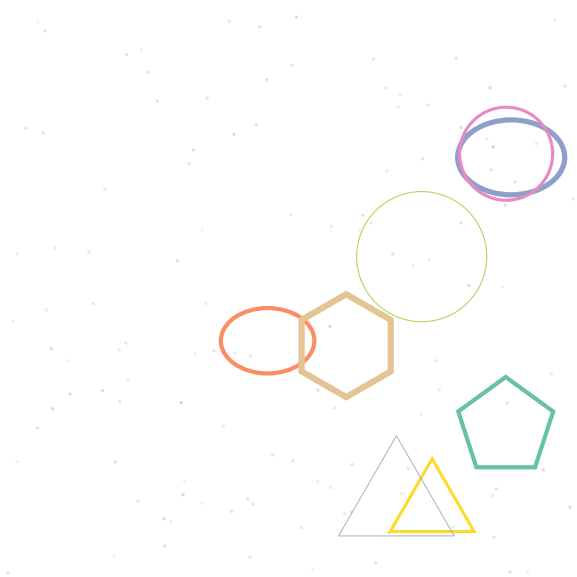[{"shape": "pentagon", "thickness": 2, "radius": 0.43, "center": [0.876, 0.26]}, {"shape": "oval", "thickness": 2, "radius": 0.4, "center": [0.463, 0.409]}, {"shape": "oval", "thickness": 2.5, "radius": 0.46, "center": [0.885, 0.727]}, {"shape": "circle", "thickness": 1.5, "radius": 0.4, "center": [0.876, 0.733]}, {"shape": "circle", "thickness": 0.5, "radius": 0.56, "center": [0.73, 0.555]}, {"shape": "triangle", "thickness": 1.5, "radius": 0.42, "center": [0.748, 0.121]}, {"shape": "hexagon", "thickness": 3, "radius": 0.45, "center": [0.599, 0.401]}, {"shape": "triangle", "thickness": 0.5, "radius": 0.58, "center": [0.686, 0.129]}]